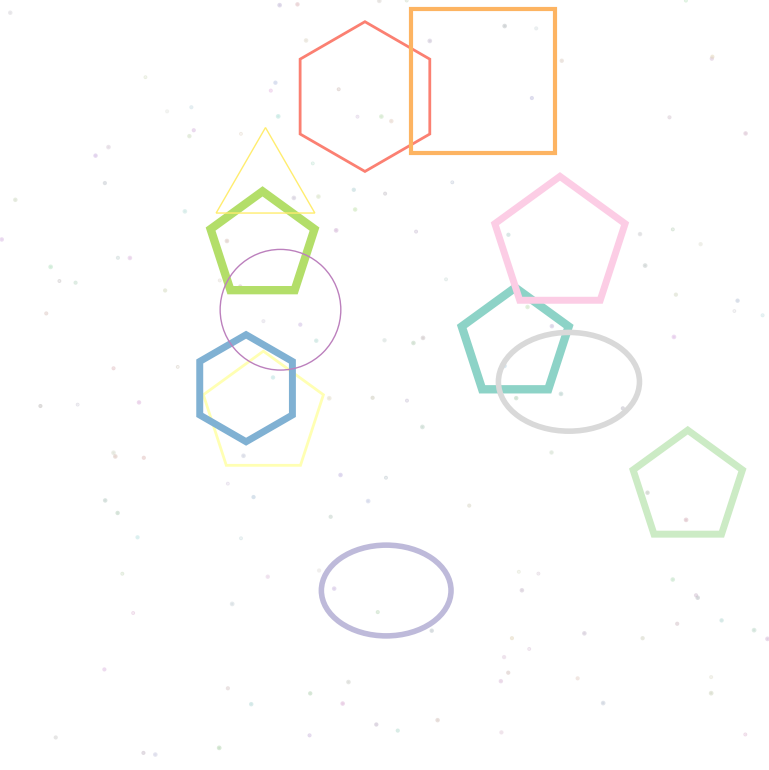[{"shape": "pentagon", "thickness": 3, "radius": 0.36, "center": [0.669, 0.553]}, {"shape": "pentagon", "thickness": 1, "radius": 0.41, "center": [0.342, 0.462]}, {"shape": "oval", "thickness": 2, "radius": 0.42, "center": [0.502, 0.233]}, {"shape": "hexagon", "thickness": 1, "radius": 0.49, "center": [0.474, 0.875]}, {"shape": "hexagon", "thickness": 2.5, "radius": 0.35, "center": [0.32, 0.496]}, {"shape": "square", "thickness": 1.5, "radius": 0.47, "center": [0.628, 0.895]}, {"shape": "pentagon", "thickness": 3, "radius": 0.35, "center": [0.341, 0.681]}, {"shape": "pentagon", "thickness": 2.5, "radius": 0.44, "center": [0.727, 0.682]}, {"shape": "oval", "thickness": 2, "radius": 0.46, "center": [0.739, 0.504]}, {"shape": "circle", "thickness": 0.5, "radius": 0.39, "center": [0.364, 0.598]}, {"shape": "pentagon", "thickness": 2.5, "radius": 0.37, "center": [0.893, 0.367]}, {"shape": "triangle", "thickness": 0.5, "radius": 0.37, "center": [0.345, 0.76]}]